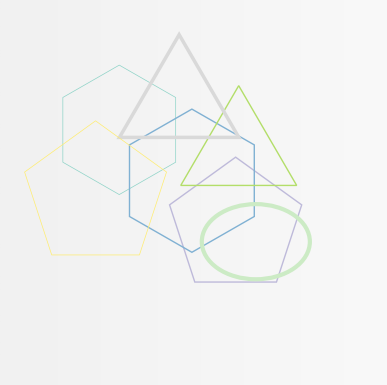[{"shape": "hexagon", "thickness": 0.5, "radius": 0.84, "center": [0.308, 0.663]}, {"shape": "pentagon", "thickness": 1, "radius": 0.9, "center": [0.608, 0.412]}, {"shape": "hexagon", "thickness": 1, "radius": 0.93, "center": [0.495, 0.531]}, {"shape": "triangle", "thickness": 1, "radius": 0.86, "center": [0.616, 0.605]}, {"shape": "triangle", "thickness": 2.5, "radius": 0.89, "center": [0.462, 0.732]}, {"shape": "oval", "thickness": 3, "radius": 0.7, "center": [0.66, 0.372]}, {"shape": "pentagon", "thickness": 0.5, "radius": 0.96, "center": [0.247, 0.494]}]